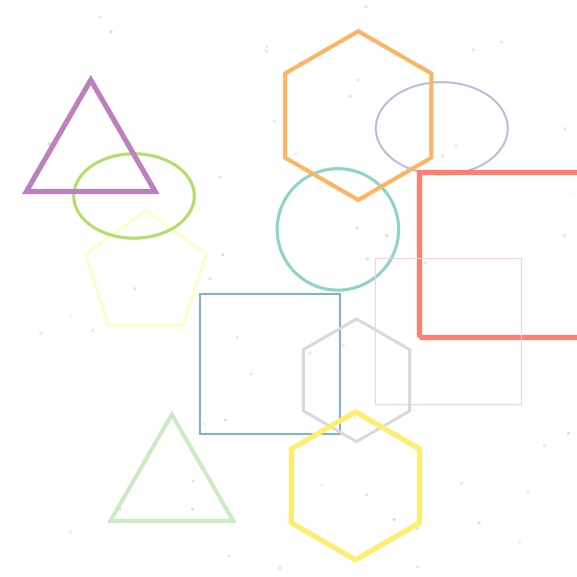[{"shape": "circle", "thickness": 1.5, "radius": 0.53, "center": [0.585, 0.602]}, {"shape": "pentagon", "thickness": 1, "radius": 0.55, "center": [0.253, 0.525]}, {"shape": "oval", "thickness": 1, "radius": 0.57, "center": [0.765, 0.777]}, {"shape": "square", "thickness": 2.5, "radius": 0.71, "center": [0.868, 0.558]}, {"shape": "square", "thickness": 1, "radius": 0.61, "center": [0.468, 0.37]}, {"shape": "hexagon", "thickness": 2, "radius": 0.73, "center": [0.62, 0.799]}, {"shape": "oval", "thickness": 1.5, "radius": 0.52, "center": [0.232, 0.66]}, {"shape": "square", "thickness": 0.5, "radius": 0.63, "center": [0.777, 0.426]}, {"shape": "hexagon", "thickness": 1.5, "radius": 0.53, "center": [0.617, 0.341]}, {"shape": "triangle", "thickness": 2.5, "radius": 0.64, "center": [0.157, 0.732]}, {"shape": "triangle", "thickness": 2, "radius": 0.61, "center": [0.298, 0.158]}, {"shape": "hexagon", "thickness": 2.5, "radius": 0.64, "center": [0.616, 0.158]}]